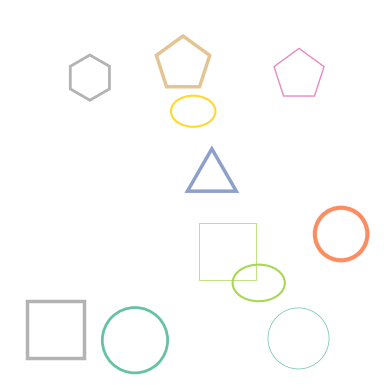[{"shape": "circle", "thickness": 2, "radius": 0.42, "center": [0.351, 0.116]}, {"shape": "circle", "thickness": 0.5, "radius": 0.4, "center": [0.775, 0.121]}, {"shape": "circle", "thickness": 3, "radius": 0.34, "center": [0.886, 0.392]}, {"shape": "triangle", "thickness": 2.5, "radius": 0.37, "center": [0.55, 0.54]}, {"shape": "pentagon", "thickness": 1, "radius": 0.34, "center": [0.777, 0.806]}, {"shape": "square", "thickness": 0.5, "radius": 0.37, "center": [0.59, 0.347]}, {"shape": "oval", "thickness": 1.5, "radius": 0.34, "center": [0.672, 0.265]}, {"shape": "oval", "thickness": 1.5, "radius": 0.29, "center": [0.502, 0.711]}, {"shape": "pentagon", "thickness": 2.5, "radius": 0.36, "center": [0.475, 0.834]}, {"shape": "hexagon", "thickness": 2, "radius": 0.29, "center": [0.233, 0.798]}, {"shape": "square", "thickness": 2.5, "radius": 0.37, "center": [0.143, 0.143]}]